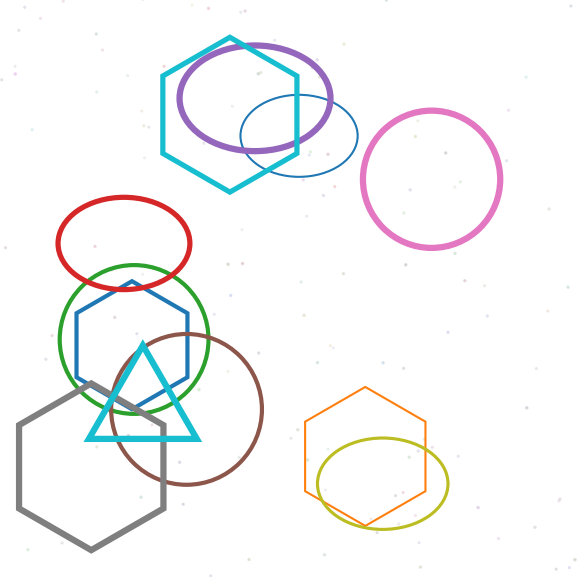[{"shape": "hexagon", "thickness": 2, "radius": 0.55, "center": [0.229, 0.401]}, {"shape": "oval", "thickness": 1, "radius": 0.51, "center": [0.518, 0.764]}, {"shape": "hexagon", "thickness": 1, "radius": 0.6, "center": [0.633, 0.209]}, {"shape": "circle", "thickness": 2, "radius": 0.64, "center": [0.232, 0.411]}, {"shape": "oval", "thickness": 2.5, "radius": 0.57, "center": [0.215, 0.578]}, {"shape": "oval", "thickness": 3, "radius": 0.65, "center": [0.442, 0.829]}, {"shape": "circle", "thickness": 2, "radius": 0.65, "center": [0.323, 0.29]}, {"shape": "circle", "thickness": 3, "radius": 0.59, "center": [0.747, 0.689]}, {"shape": "hexagon", "thickness": 3, "radius": 0.72, "center": [0.158, 0.191]}, {"shape": "oval", "thickness": 1.5, "radius": 0.57, "center": [0.663, 0.162]}, {"shape": "triangle", "thickness": 3, "radius": 0.54, "center": [0.247, 0.293]}, {"shape": "hexagon", "thickness": 2.5, "radius": 0.67, "center": [0.398, 0.801]}]